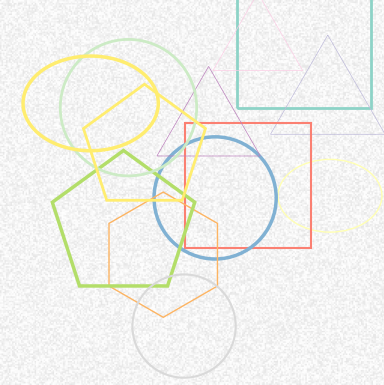[{"shape": "square", "thickness": 2, "radius": 0.88, "center": [0.79, 0.895]}, {"shape": "oval", "thickness": 1, "radius": 0.67, "center": [0.857, 0.492]}, {"shape": "triangle", "thickness": 0.5, "radius": 0.86, "center": [0.851, 0.737]}, {"shape": "square", "thickness": 1.5, "radius": 0.82, "center": [0.645, 0.518]}, {"shape": "circle", "thickness": 2.5, "radius": 0.79, "center": [0.559, 0.486]}, {"shape": "hexagon", "thickness": 1, "radius": 0.81, "center": [0.424, 0.338]}, {"shape": "pentagon", "thickness": 2.5, "radius": 0.97, "center": [0.321, 0.415]}, {"shape": "triangle", "thickness": 0.5, "radius": 0.67, "center": [0.67, 0.884]}, {"shape": "circle", "thickness": 1.5, "radius": 0.67, "center": [0.478, 0.153]}, {"shape": "triangle", "thickness": 0.5, "radius": 0.78, "center": [0.542, 0.672]}, {"shape": "circle", "thickness": 2, "radius": 0.89, "center": [0.334, 0.72]}, {"shape": "pentagon", "thickness": 2, "radius": 0.83, "center": [0.375, 0.615]}, {"shape": "oval", "thickness": 2.5, "radius": 0.88, "center": [0.236, 0.731]}]